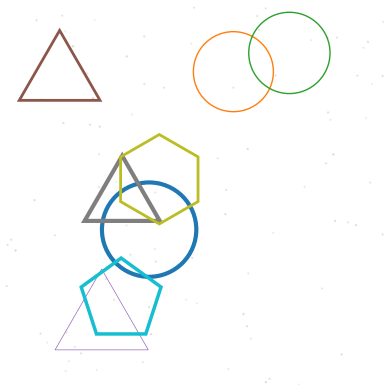[{"shape": "circle", "thickness": 3, "radius": 0.61, "center": [0.387, 0.404]}, {"shape": "circle", "thickness": 1, "radius": 0.52, "center": [0.606, 0.814]}, {"shape": "circle", "thickness": 1, "radius": 0.53, "center": [0.752, 0.863]}, {"shape": "triangle", "thickness": 0.5, "radius": 0.7, "center": [0.264, 0.161]}, {"shape": "triangle", "thickness": 2, "radius": 0.61, "center": [0.155, 0.8]}, {"shape": "triangle", "thickness": 3, "radius": 0.56, "center": [0.317, 0.483]}, {"shape": "hexagon", "thickness": 2, "radius": 0.58, "center": [0.414, 0.534]}, {"shape": "pentagon", "thickness": 2.5, "radius": 0.54, "center": [0.315, 0.221]}]